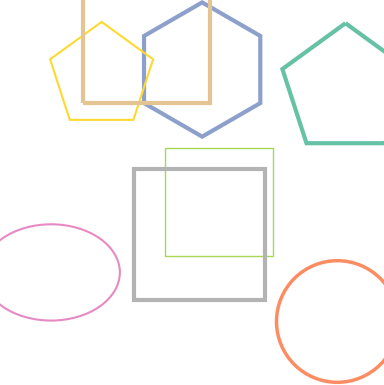[{"shape": "pentagon", "thickness": 3, "radius": 0.86, "center": [0.897, 0.767]}, {"shape": "circle", "thickness": 2.5, "radius": 0.79, "center": [0.876, 0.165]}, {"shape": "hexagon", "thickness": 3, "radius": 0.87, "center": [0.525, 0.819]}, {"shape": "oval", "thickness": 1.5, "radius": 0.89, "center": [0.133, 0.292]}, {"shape": "square", "thickness": 1, "radius": 0.7, "center": [0.569, 0.475]}, {"shape": "pentagon", "thickness": 1.5, "radius": 0.7, "center": [0.264, 0.802]}, {"shape": "square", "thickness": 3, "radius": 0.82, "center": [0.38, 0.896]}, {"shape": "square", "thickness": 3, "radius": 0.85, "center": [0.518, 0.392]}]